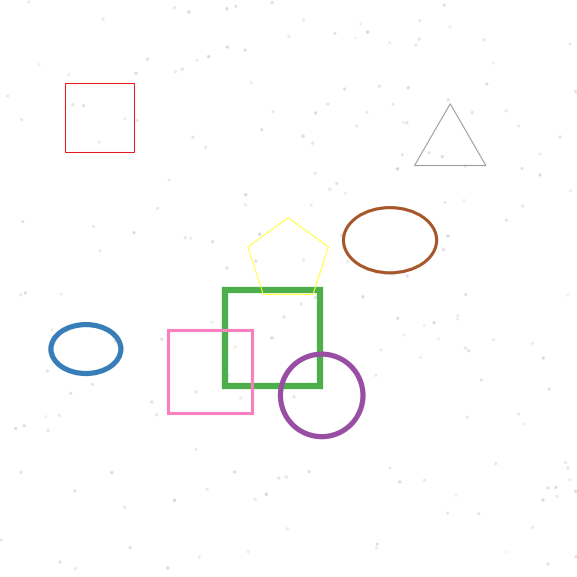[{"shape": "square", "thickness": 0.5, "radius": 0.3, "center": [0.173, 0.795]}, {"shape": "oval", "thickness": 2.5, "radius": 0.3, "center": [0.149, 0.395]}, {"shape": "square", "thickness": 3, "radius": 0.41, "center": [0.472, 0.414]}, {"shape": "circle", "thickness": 2.5, "radius": 0.36, "center": [0.557, 0.314]}, {"shape": "pentagon", "thickness": 0.5, "radius": 0.37, "center": [0.499, 0.549]}, {"shape": "oval", "thickness": 1.5, "radius": 0.4, "center": [0.675, 0.583]}, {"shape": "square", "thickness": 1.5, "radius": 0.36, "center": [0.364, 0.356]}, {"shape": "triangle", "thickness": 0.5, "radius": 0.36, "center": [0.78, 0.748]}]